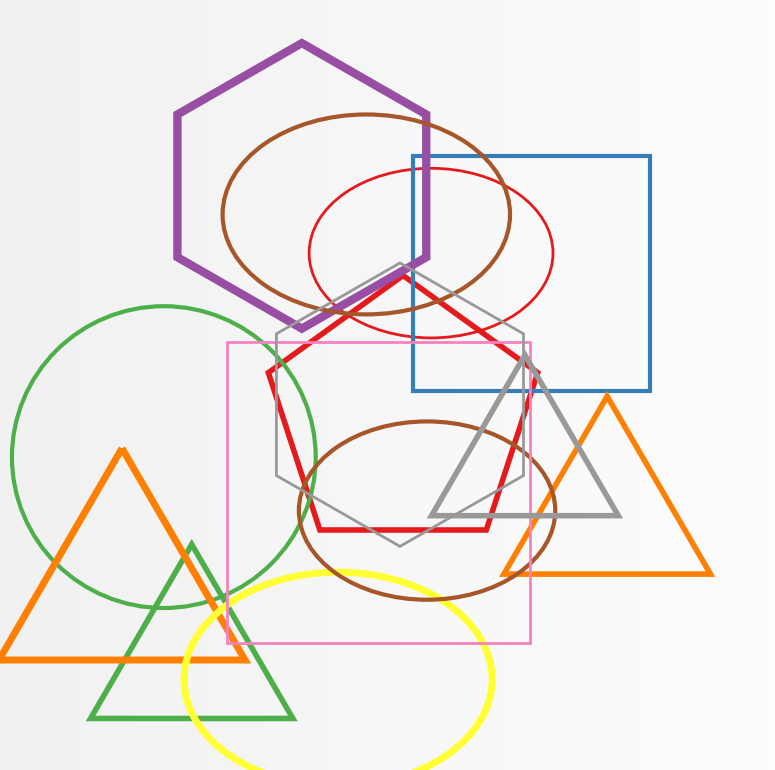[{"shape": "pentagon", "thickness": 2, "radius": 0.91, "center": [0.52, 0.46]}, {"shape": "oval", "thickness": 1, "radius": 0.79, "center": [0.556, 0.671]}, {"shape": "square", "thickness": 1.5, "radius": 0.76, "center": [0.686, 0.645]}, {"shape": "circle", "thickness": 1.5, "radius": 0.98, "center": [0.211, 0.406]}, {"shape": "triangle", "thickness": 2, "radius": 0.75, "center": [0.247, 0.142]}, {"shape": "hexagon", "thickness": 3, "radius": 0.93, "center": [0.389, 0.759]}, {"shape": "triangle", "thickness": 2.5, "radius": 0.92, "center": [0.157, 0.234]}, {"shape": "triangle", "thickness": 2, "radius": 0.77, "center": [0.783, 0.331]}, {"shape": "oval", "thickness": 2.5, "radius": 0.99, "center": [0.436, 0.118]}, {"shape": "oval", "thickness": 1.5, "radius": 0.93, "center": [0.473, 0.722]}, {"shape": "oval", "thickness": 1.5, "radius": 0.83, "center": [0.551, 0.337]}, {"shape": "square", "thickness": 1, "radius": 0.98, "center": [0.488, 0.36]}, {"shape": "hexagon", "thickness": 1, "radius": 0.92, "center": [0.516, 0.474]}, {"shape": "triangle", "thickness": 2, "radius": 0.7, "center": [0.677, 0.4]}]